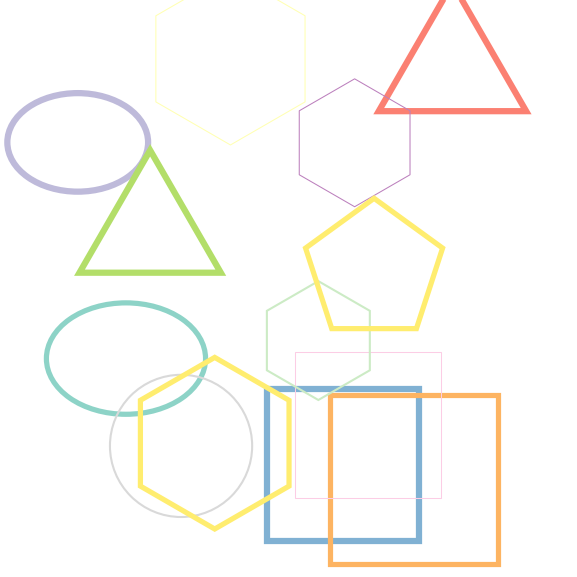[{"shape": "oval", "thickness": 2.5, "radius": 0.69, "center": [0.218, 0.378]}, {"shape": "hexagon", "thickness": 0.5, "radius": 0.75, "center": [0.399, 0.897]}, {"shape": "oval", "thickness": 3, "radius": 0.61, "center": [0.135, 0.753]}, {"shape": "triangle", "thickness": 3, "radius": 0.74, "center": [0.783, 0.88]}, {"shape": "square", "thickness": 3, "radius": 0.66, "center": [0.594, 0.194]}, {"shape": "square", "thickness": 2.5, "radius": 0.73, "center": [0.717, 0.169]}, {"shape": "triangle", "thickness": 3, "radius": 0.71, "center": [0.26, 0.598]}, {"shape": "square", "thickness": 0.5, "radius": 0.63, "center": [0.637, 0.263]}, {"shape": "circle", "thickness": 1, "radius": 0.62, "center": [0.314, 0.227]}, {"shape": "hexagon", "thickness": 0.5, "radius": 0.55, "center": [0.614, 0.752]}, {"shape": "hexagon", "thickness": 1, "radius": 0.51, "center": [0.551, 0.409]}, {"shape": "hexagon", "thickness": 2.5, "radius": 0.74, "center": [0.372, 0.232]}, {"shape": "pentagon", "thickness": 2.5, "radius": 0.62, "center": [0.648, 0.531]}]